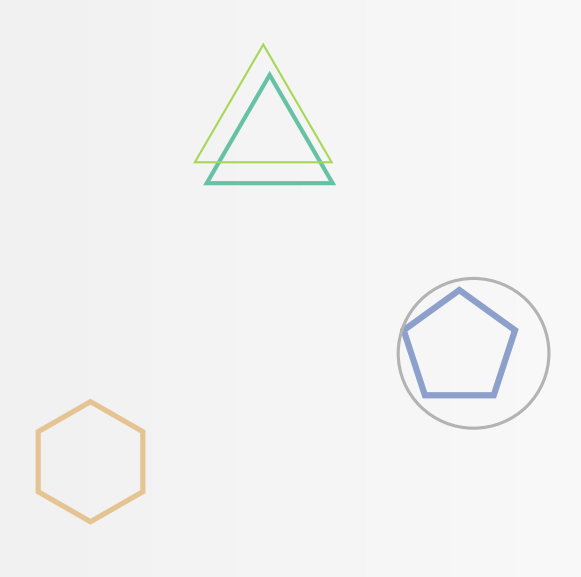[{"shape": "triangle", "thickness": 2, "radius": 0.62, "center": [0.464, 0.744]}, {"shape": "pentagon", "thickness": 3, "radius": 0.5, "center": [0.79, 0.396]}, {"shape": "triangle", "thickness": 1, "radius": 0.68, "center": [0.453, 0.786]}, {"shape": "hexagon", "thickness": 2.5, "radius": 0.52, "center": [0.156, 0.2]}, {"shape": "circle", "thickness": 1.5, "radius": 0.65, "center": [0.815, 0.387]}]